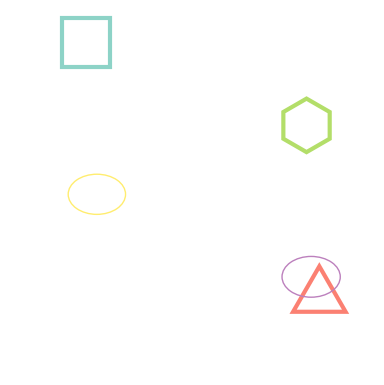[{"shape": "square", "thickness": 3, "radius": 0.31, "center": [0.223, 0.89]}, {"shape": "triangle", "thickness": 3, "radius": 0.39, "center": [0.829, 0.23]}, {"shape": "hexagon", "thickness": 3, "radius": 0.35, "center": [0.796, 0.674]}, {"shape": "oval", "thickness": 1, "radius": 0.38, "center": [0.808, 0.281]}, {"shape": "oval", "thickness": 1, "radius": 0.37, "center": [0.252, 0.495]}]